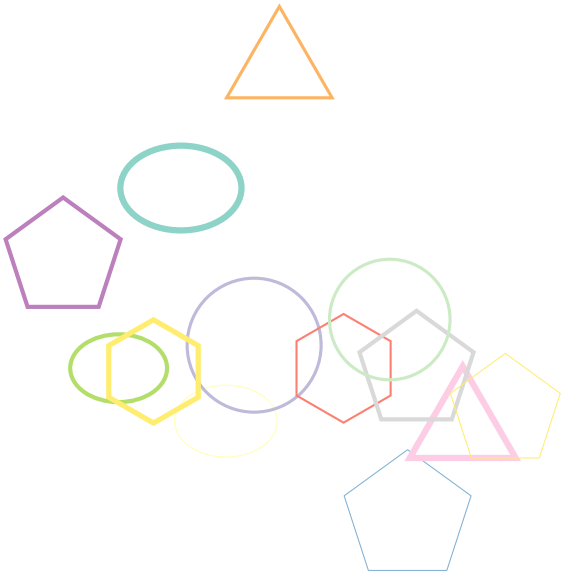[{"shape": "oval", "thickness": 3, "radius": 0.52, "center": [0.313, 0.674]}, {"shape": "oval", "thickness": 0.5, "radius": 0.44, "center": [0.391, 0.27]}, {"shape": "circle", "thickness": 1.5, "radius": 0.58, "center": [0.44, 0.401]}, {"shape": "hexagon", "thickness": 1, "radius": 0.47, "center": [0.595, 0.361]}, {"shape": "pentagon", "thickness": 0.5, "radius": 0.58, "center": [0.706, 0.105]}, {"shape": "triangle", "thickness": 1.5, "radius": 0.53, "center": [0.484, 0.882]}, {"shape": "oval", "thickness": 2, "radius": 0.42, "center": [0.205, 0.362]}, {"shape": "triangle", "thickness": 3, "radius": 0.53, "center": [0.801, 0.259]}, {"shape": "pentagon", "thickness": 2, "radius": 0.52, "center": [0.721, 0.357]}, {"shape": "pentagon", "thickness": 2, "radius": 0.52, "center": [0.109, 0.552]}, {"shape": "circle", "thickness": 1.5, "radius": 0.52, "center": [0.675, 0.446]}, {"shape": "pentagon", "thickness": 0.5, "radius": 0.5, "center": [0.875, 0.287]}, {"shape": "hexagon", "thickness": 2.5, "radius": 0.45, "center": [0.266, 0.356]}]